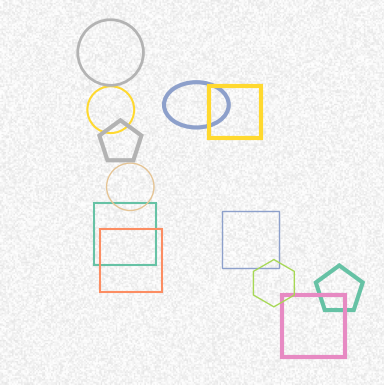[{"shape": "pentagon", "thickness": 3, "radius": 0.32, "center": [0.881, 0.246]}, {"shape": "square", "thickness": 1.5, "radius": 0.4, "center": [0.324, 0.391]}, {"shape": "square", "thickness": 1.5, "radius": 0.4, "center": [0.34, 0.324]}, {"shape": "oval", "thickness": 3, "radius": 0.42, "center": [0.51, 0.728]}, {"shape": "square", "thickness": 1, "radius": 0.37, "center": [0.651, 0.378]}, {"shape": "square", "thickness": 3, "radius": 0.41, "center": [0.814, 0.153]}, {"shape": "hexagon", "thickness": 1, "radius": 0.31, "center": [0.711, 0.264]}, {"shape": "circle", "thickness": 1.5, "radius": 0.3, "center": [0.288, 0.715]}, {"shape": "square", "thickness": 3, "radius": 0.34, "center": [0.611, 0.709]}, {"shape": "circle", "thickness": 1, "radius": 0.31, "center": [0.338, 0.515]}, {"shape": "circle", "thickness": 2, "radius": 0.43, "center": [0.287, 0.864]}, {"shape": "pentagon", "thickness": 3, "radius": 0.29, "center": [0.313, 0.63]}]